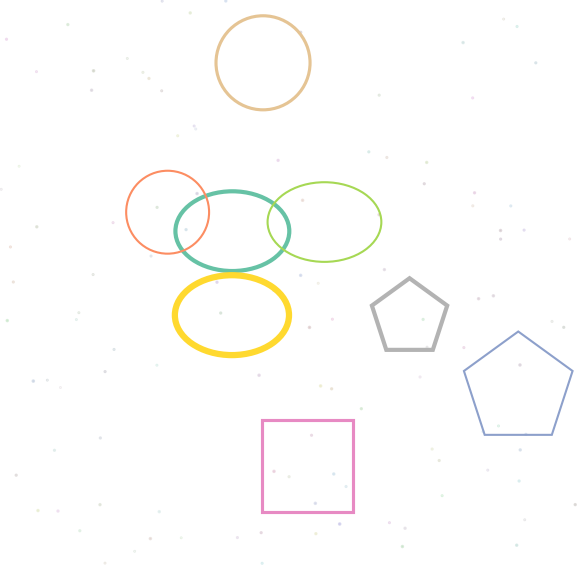[{"shape": "oval", "thickness": 2, "radius": 0.49, "center": [0.402, 0.599]}, {"shape": "circle", "thickness": 1, "radius": 0.36, "center": [0.29, 0.632]}, {"shape": "pentagon", "thickness": 1, "radius": 0.49, "center": [0.897, 0.326]}, {"shape": "square", "thickness": 1.5, "radius": 0.4, "center": [0.533, 0.192]}, {"shape": "oval", "thickness": 1, "radius": 0.49, "center": [0.562, 0.615]}, {"shape": "oval", "thickness": 3, "radius": 0.49, "center": [0.402, 0.453]}, {"shape": "circle", "thickness": 1.5, "radius": 0.41, "center": [0.455, 0.89]}, {"shape": "pentagon", "thickness": 2, "radius": 0.34, "center": [0.709, 0.449]}]